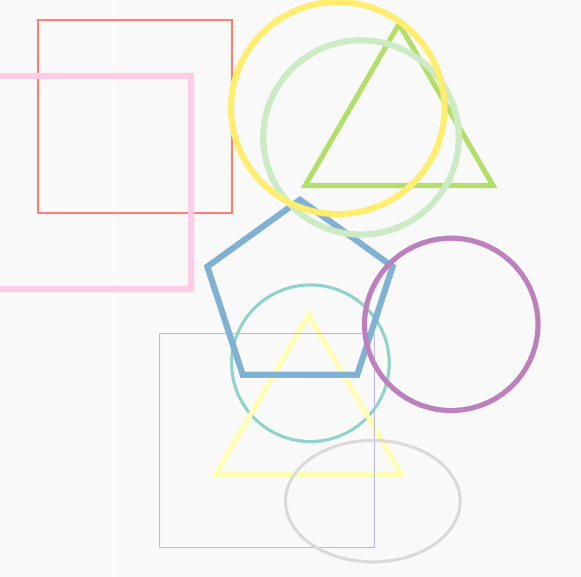[{"shape": "circle", "thickness": 1.5, "radius": 0.68, "center": [0.534, 0.37]}, {"shape": "triangle", "thickness": 2.5, "radius": 0.92, "center": [0.531, 0.27]}, {"shape": "square", "thickness": 0.5, "radius": 0.93, "center": [0.458, 0.238]}, {"shape": "square", "thickness": 1, "radius": 0.83, "center": [0.232, 0.797]}, {"shape": "pentagon", "thickness": 3, "radius": 0.84, "center": [0.516, 0.486]}, {"shape": "triangle", "thickness": 2.5, "radius": 0.93, "center": [0.687, 0.771]}, {"shape": "square", "thickness": 3, "radius": 0.92, "center": [0.145, 0.683]}, {"shape": "oval", "thickness": 1.5, "radius": 0.75, "center": [0.641, 0.131]}, {"shape": "circle", "thickness": 2.5, "radius": 0.75, "center": [0.776, 0.437]}, {"shape": "circle", "thickness": 3, "radius": 0.84, "center": [0.621, 0.761]}, {"shape": "circle", "thickness": 3, "radius": 0.92, "center": [0.581, 0.812]}]